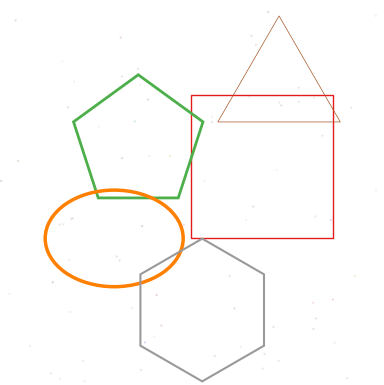[{"shape": "square", "thickness": 1, "radius": 0.93, "center": [0.68, 0.567]}, {"shape": "pentagon", "thickness": 2, "radius": 0.88, "center": [0.359, 0.629]}, {"shape": "oval", "thickness": 2.5, "radius": 0.9, "center": [0.297, 0.381]}, {"shape": "triangle", "thickness": 0.5, "radius": 0.92, "center": [0.725, 0.775]}, {"shape": "hexagon", "thickness": 1.5, "radius": 0.93, "center": [0.525, 0.195]}]